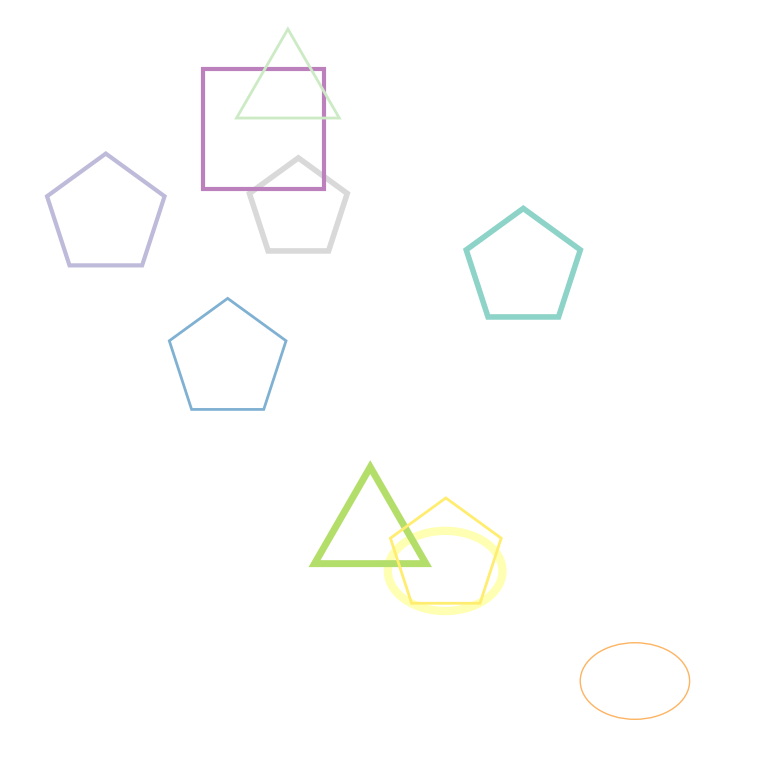[{"shape": "pentagon", "thickness": 2, "radius": 0.39, "center": [0.68, 0.651]}, {"shape": "oval", "thickness": 3, "radius": 0.37, "center": [0.578, 0.259]}, {"shape": "pentagon", "thickness": 1.5, "radius": 0.4, "center": [0.137, 0.72]}, {"shape": "pentagon", "thickness": 1, "radius": 0.4, "center": [0.296, 0.533]}, {"shape": "oval", "thickness": 0.5, "radius": 0.36, "center": [0.825, 0.116]}, {"shape": "triangle", "thickness": 2.5, "radius": 0.42, "center": [0.481, 0.31]}, {"shape": "pentagon", "thickness": 2, "radius": 0.33, "center": [0.387, 0.728]}, {"shape": "square", "thickness": 1.5, "radius": 0.39, "center": [0.342, 0.833]}, {"shape": "triangle", "thickness": 1, "radius": 0.39, "center": [0.374, 0.885]}, {"shape": "pentagon", "thickness": 1, "radius": 0.38, "center": [0.579, 0.278]}]